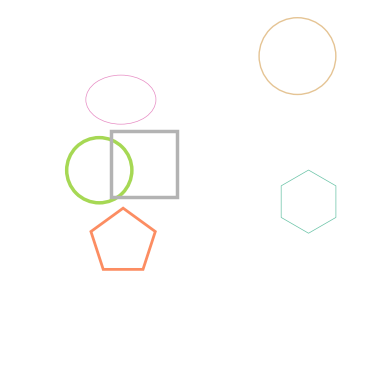[{"shape": "hexagon", "thickness": 0.5, "radius": 0.41, "center": [0.801, 0.476]}, {"shape": "pentagon", "thickness": 2, "radius": 0.44, "center": [0.32, 0.371]}, {"shape": "oval", "thickness": 0.5, "radius": 0.46, "center": [0.314, 0.741]}, {"shape": "circle", "thickness": 2.5, "radius": 0.42, "center": [0.258, 0.558]}, {"shape": "circle", "thickness": 1, "radius": 0.5, "center": [0.773, 0.854]}, {"shape": "square", "thickness": 2.5, "radius": 0.43, "center": [0.373, 0.574]}]